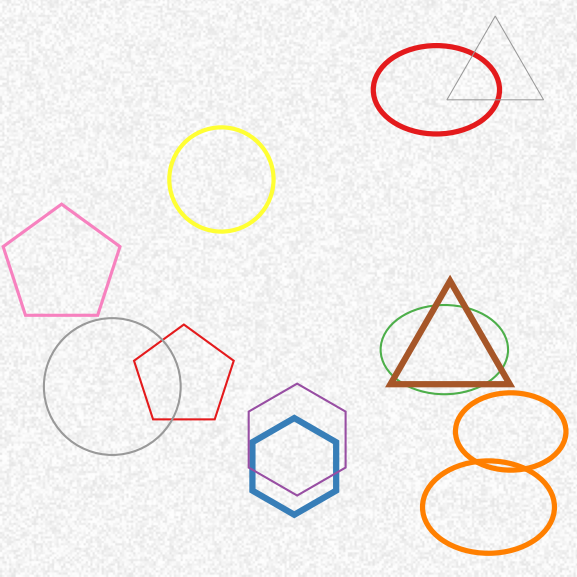[{"shape": "pentagon", "thickness": 1, "radius": 0.45, "center": [0.318, 0.346]}, {"shape": "oval", "thickness": 2.5, "radius": 0.55, "center": [0.756, 0.844]}, {"shape": "hexagon", "thickness": 3, "radius": 0.42, "center": [0.51, 0.192]}, {"shape": "oval", "thickness": 1, "radius": 0.55, "center": [0.769, 0.394]}, {"shape": "hexagon", "thickness": 1, "radius": 0.48, "center": [0.515, 0.238]}, {"shape": "oval", "thickness": 2.5, "radius": 0.48, "center": [0.884, 0.252]}, {"shape": "oval", "thickness": 2.5, "radius": 0.57, "center": [0.846, 0.121]}, {"shape": "circle", "thickness": 2, "radius": 0.45, "center": [0.383, 0.688]}, {"shape": "triangle", "thickness": 3, "radius": 0.6, "center": [0.779, 0.393]}, {"shape": "pentagon", "thickness": 1.5, "radius": 0.53, "center": [0.107, 0.539]}, {"shape": "circle", "thickness": 1, "radius": 0.59, "center": [0.194, 0.33]}, {"shape": "triangle", "thickness": 0.5, "radius": 0.48, "center": [0.858, 0.875]}]